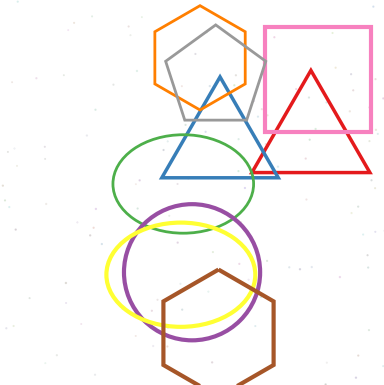[{"shape": "triangle", "thickness": 2.5, "radius": 0.88, "center": [0.808, 0.64]}, {"shape": "triangle", "thickness": 2.5, "radius": 0.87, "center": [0.572, 0.626]}, {"shape": "oval", "thickness": 2, "radius": 0.91, "center": [0.476, 0.522]}, {"shape": "circle", "thickness": 3, "radius": 0.88, "center": [0.499, 0.293]}, {"shape": "hexagon", "thickness": 2, "radius": 0.68, "center": [0.52, 0.85]}, {"shape": "oval", "thickness": 3, "radius": 0.97, "center": [0.47, 0.286]}, {"shape": "hexagon", "thickness": 3, "radius": 0.83, "center": [0.568, 0.135]}, {"shape": "square", "thickness": 3, "radius": 0.69, "center": [0.826, 0.793]}, {"shape": "pentagon", "thickness": 2, "radius": 0.68, "center": [0.56, 0.799]}]